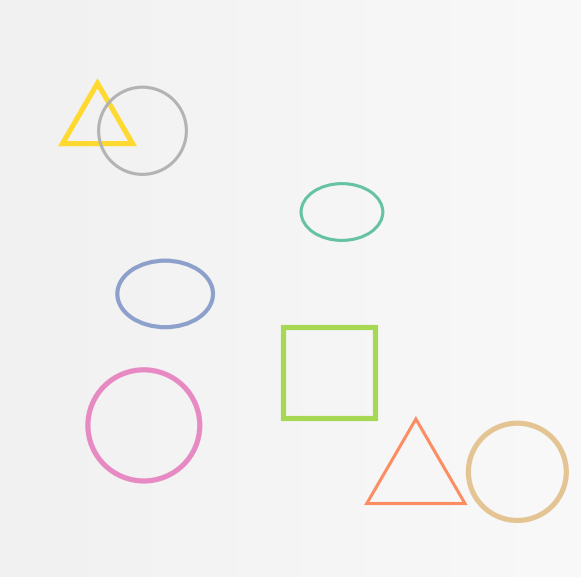[{"shape": "oval", "thickness": 1.5, "radius": 0.35, "center": [0.588, 0.632]}, {"shape": "triangle", "thickness": 1.5, "radius": 0.49, "center": [0.715, 0.176]}, {"shape": "oval", "thickness": 2, "radius": 0.41, "center": [0.284, 0.49]}, {"shape": "circle", "thickness": 2.5, "radius": 0.48, "center": [0.247, 0.263]}, {"shape": "square", "thickness": 2.5, "radius": 0.4, "center": [0.565, 0.354]}, {"shape": "triangle", "thickness": 2.5, "radius": 0.35, "center": [0.168, 0.785]}, {"shape": "circle", "thickness": 2.5, "radius": 0.42, "center": [0.89, 0.182]}, {"shape": "circle", "thickness": 1.5, "radius": 0.38, "center": [0.245, 0.773]}]